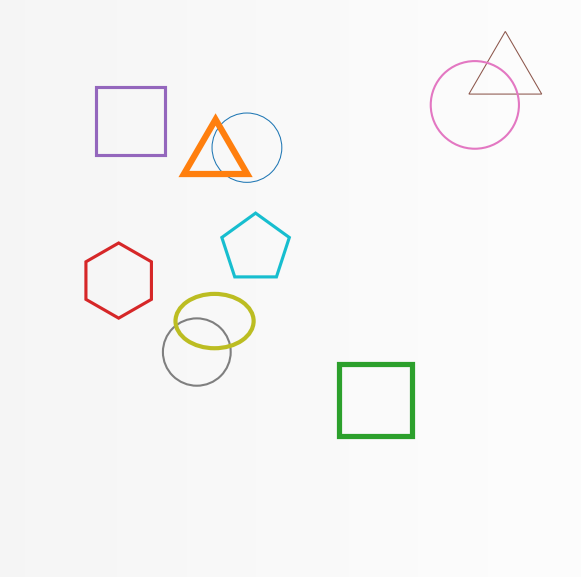[{"shape": "circle", "thickness": 0.5, "radius": 0.3, "center": [0.425, 0.743]}, {"shape": "triangle", "thickness": 3, "radius": 0.31, "center": [0.371, 0.729]}, {"shape": "square", "thickness": 2.5, "radius": 0.31, "center": [0.646, 0.307]}, {"shape": "hexagon", "thickness": 1.5, "radius": 0.33, "center": [0.204, 0.513]}, {"shape": "square", "thickness": 1.5, "radius": 0.29, "center": [0.224, 0.79]}, {"shape": "triangle", "thickness": 0.5, "radius": 0.36, "center": [0.869, 0.872]}, {"shape": "circle", "thickness": 1, "radius": 0.38, "center": [0.817, 0.817]}, {"shape": "circle", "thickness": 1, "radius": 0.29, "center": [0.339, 0.39]}, {"shape": "oval", "thickness": 2, "radius": 0.34, "center": [0.369, 0.443]}, {"shape": "pentagon", "thickness": 1.5, "radius": 0.31, "center": [0.44, 0.569]}]